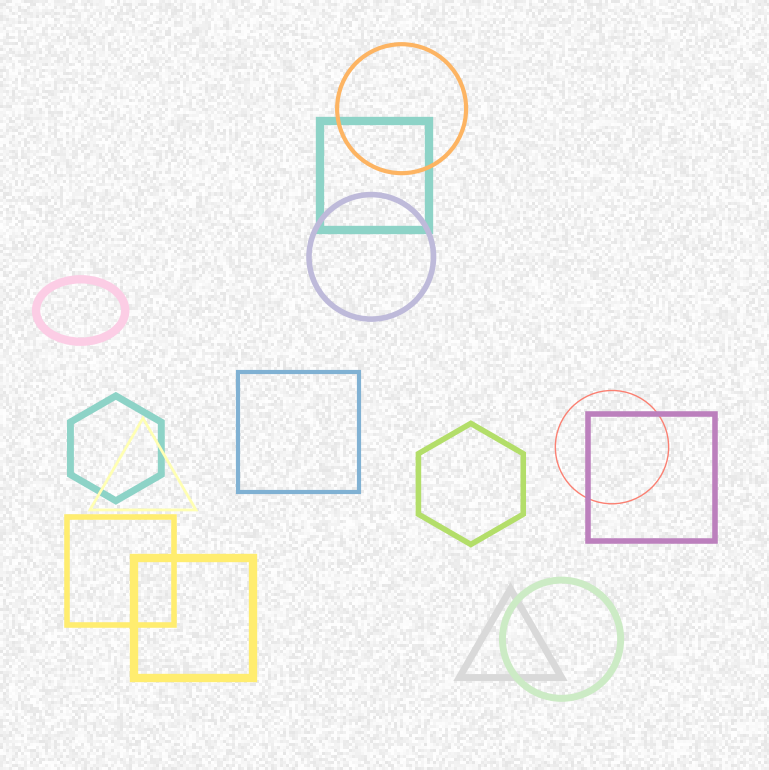[{"shape": "square", "thickness": 3, "radius": 0.35, "center": [0.487, 0.772]}, {"shape": "hexagon", "thickness": 2.5, "radius": 0.34, "center": [0.15, 0.418]}, {"shape": "triangle", "thickness": 1, "radius": 0.4, "center": [0.186, 0.377]}, {"shape": "circle", "thickness": 2, "radius": 0.4, "center": [0.482, 0.666]}, {"shape": "circle", "thickness": 0.5, "radius": 0.37, "center": [0.795, 0.419]}, {"shape": "square", "thickness": 1.5, "radius": 0.39, "center": [0.388, 0.439]}, {"shape": "circle", "thickness": 1.5, "radius": 0.42, "center": [0.522, 0.859]}, {"shape": "hexagon", "thickness": 2, "radius": 0.39, "center": [0.611, 0.372]}, {"shape": "oval", "thickness": 3, "radius": 0.29, "center": [0.105, 0.597]}, {"shape": "triangle", "thickness": 2.5, "radius": 0.38, "center": [0.663, 0.158]}, {"shape": "square", "thickness": 2, "radius": 0.41, "center": [0.846, 0.38]}, {"shape": "circle", "thickness": 2.5, "radius": 0.38, "center": [0.729, 0.17]}, {"shape": "square", "thickness": 3, "radius": 0.39, "center": [0.251, 0.197]}, {"shape": "square", "thickness": 2, "radius": 0.35, "center": [0.156, 0.258]}]